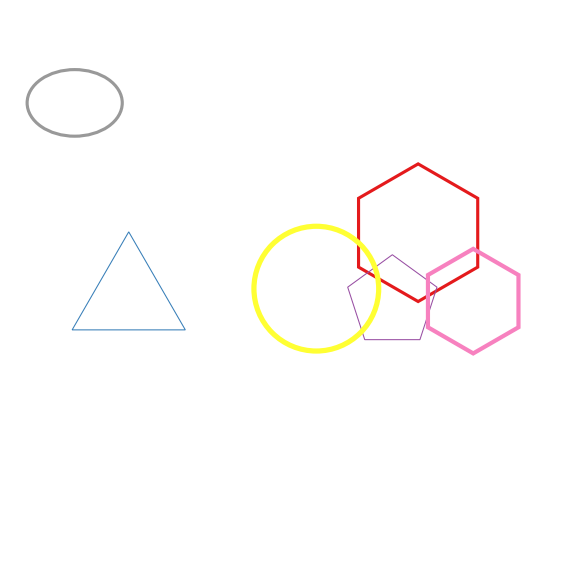[{"shape": "hexagon", "thickness": 1.5, "radius": 0.6, "center": [0.724, 0.596]}, {"shape": "triangle", "thickness": 0.5, "radius": 0.57, "center": [0.223, 0.485]}, {"shape": "pentagon", "thickness": 0.5, "radius": 0.41, "center": [0.679, 0.477]}, {"shape": "circle", "thickness": 2.5, "radius": 0.54, "center": [0.548, 0.499]}, {"shape": "hexagon", "thickness": 2, "radius": 0.45, "center": [0.819, 0.478]}, {"shape": "oval", "thickness": 1.5, "radius": 0.41, "center": [0.129, 0.821]}]